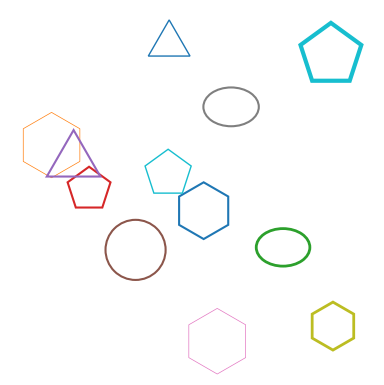[{"shape": "hexagon", "thickness": 1.5, "radius": 0.37, "center": [0.529, 0.453]}, {"shape": "triangle", "thickness": 1, "radius": 0.31, "center": [0.439, 0.886]}, {"shape": "hexagon", "thickness": 0.5, "radius": 0.42, "center": [0.134, 0.623]}, {"shape": "oval", "thickness": 2, "radius": 0.35, "center": [0.735, 0.357]}, {"shape": "pentagon", "thickness": 1.5, "radius": 0.29, "center": [0.231, 0.508]}, {"shape": "triangle", "thickness": 1.5, "radius": 0.4, "center": [0.191, 0.582]}, {"shape": "circle", "thickness": 1.5, "radius": 0.39, "center": [0.352, 0.351]}, {"shape": "hexagon", "thickness": 0.5, "radius": 0.43, "center": [0.564, 0.114]}, {"shape": "oval", "thickness": 1.5, "radius": 0.36, "center": [0.6, 0.722]}, {"shape": "hexagon", "thickness": 2, "radius": 0.31, "center": [0.865, 0.153]}, {"shape": "pentagon", "thickness": 1, "radius": 0.31, "center": [0.437, 0.549]}, {"shape": "pentagon", "thickness": 3, "radius": 0.42, "center": [0.86, 0.857]}]